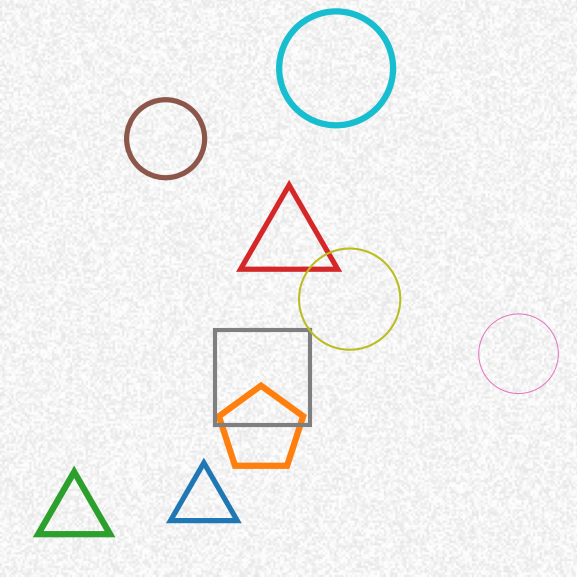[{"shape": "triangle", "thickness": 2.5, "radius": 0.33, "center": [0.353, 0.131]}, {"shape": "pentagon", "thickness": 3, "radius": 0.38, "center": [0.452, 0.255]}, {"shape": "triangle", "thickness": 3, "radius": 0.36, "center": [0.128, 0.11]}, {"shape": "triangle", "thickness": 2.5, "radius": 0.49, "center": [0.501, 0.582]}, {"shape": "circle", "thickness": 2.5, "radius": 0.34, "center": [0.287, 0.759]}, {"shape": "circle", "thickness": 0.5, "radius": 0.34, "center": [0.898, 0.387]}, {"shape": "square", "thickness": 2, "radius": 0.41, "center": [0.455, 0.346]}, {"shape": "circle", "thickness": 1, "radius": 0.44, "center": [0.606, 0.481]}, {"shape": "circle", "thickness": 3, "radius": 0.49, "center": [0.582, 0.881]}]